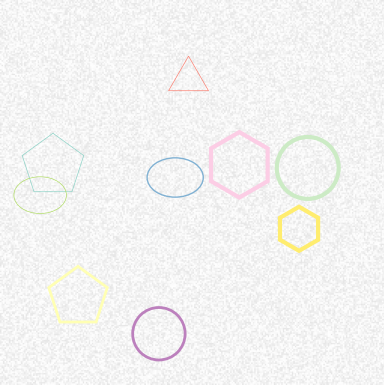[{"shape": "pentagon", "thickness": 0.5, "radius": 0.42, "center": [0.138, 0.57]}, {"shape": "pentagon", "thickness": 2, "radius": 0.4, "center": [0.203, 0.228]}, {"shape": "triangle", "thickness": 0.5, "radius": 0.3, "center": [0.49, 0.794]}, {"shape": "oval", "thickness": 1, "radius": 0.36, "center": [0.455, 0.539]}, {"shape": "oval", "thickness": 0.5, "radius": 0.34, "center": [0.104, 0.493]}, {"shape": "hexagon", "thickness": 3, "radius": 0.42, "center": [0.622, 0.572]}, {"shape": "circle", "thickness": 2, "radius": 0.34, "center": [0.413, 0.133]}, {"shape": "circle", "thickness": 3, "radius": 0.4, "center": [0.799, 0.564]}, {"shape": "hexagon", "thickness": 3, "radius": 0.29, "center": [0.777, 0.406]}]